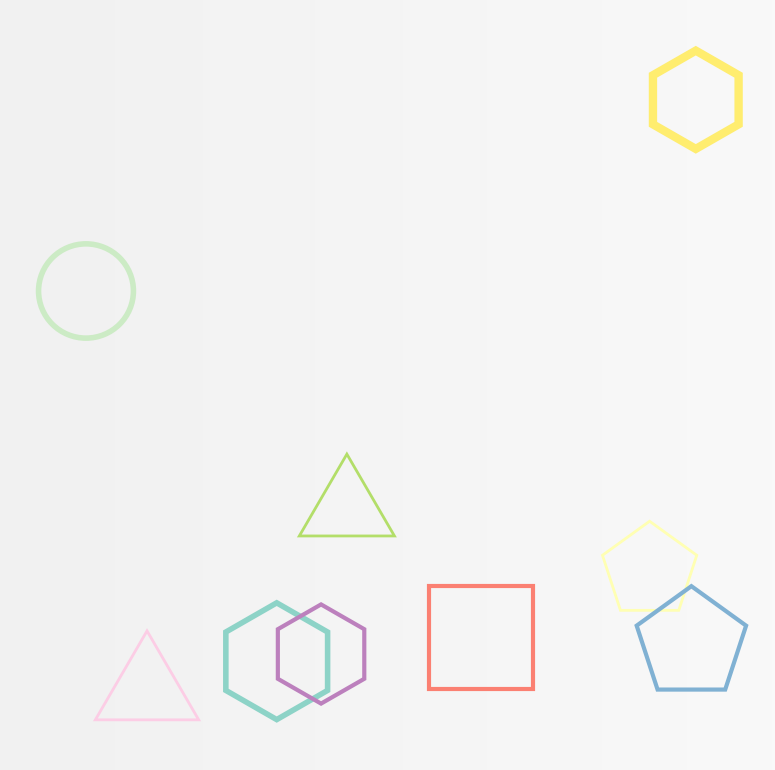[{"shape": "hexagon", "thickness": 2, "radius": 0.38, "center": [0.357, 0.141]}, {"shape": "pentagon", "thickness": 1, "radius": 0.32, "center": [0.838, 0.259]}, {"shape": "square", "thickness": 1.5, "radius": 0.33, "center": [0.621, 0.172]}, {"shape": "pentagon", "thickness": 1.5, "radius": 0.37, "center": [0.892, 0.165]}, {"shape": "triangle", "thickness": 1, "radius": 0.35, "center": [0.448, 0.339]}, {"shape": "triangle", "thickness": 1, "radius": 0.38, "center": [0.19, 0.104]}, {"shape": "hexagon", "thickness": 1.5, "radius": 0.32, "center": [0.414, 0.151]}, {"shape": "circle", "thickness": 2, "radius": 0.31, "center": [0.111, 0.622]}, {"shape": "hexagon", "thickness": 3, "radius": 0.32, "center": [0.898, 0.87]}]